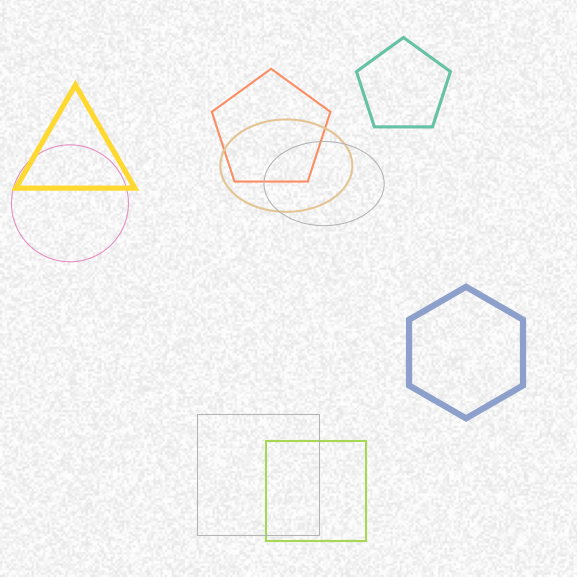[{"shape": "pentagon", "thickness": 1.5, "radius": 0.43, "center": [0.699, 0.849]}, {"shape": "pentagon", "thickness": 1, "radius": 0.54, "center": [0.469, 0.772]}, {"shape": "hexagon", "thickness": 3, "radius": 0.57, "center": [0.807, 0.389]}, {"shape": "circle", "thickness": 0.5, "radius": 0.51, "center": [0.121, 0.647]}, {"shape": "square", "thickness": 1, "radius": 0.43, "center": [0.548, 0.149]}, {"shape": "triangle", "thickness": 2.5, "radius": 0.6, "center": [0.131, 0.733]}, {"shape": "oval", "thickness": 1, "radius": 0.57, "center": [0.496, 0.712]}, {"shape": "square", "thickness": 0.5, "radius": 0.53, "center": [0.447, 0.177]}, {"shape": "oval", "thickness": 0.5, "radius": 0.52, "center": [0.561, 0.681]}]